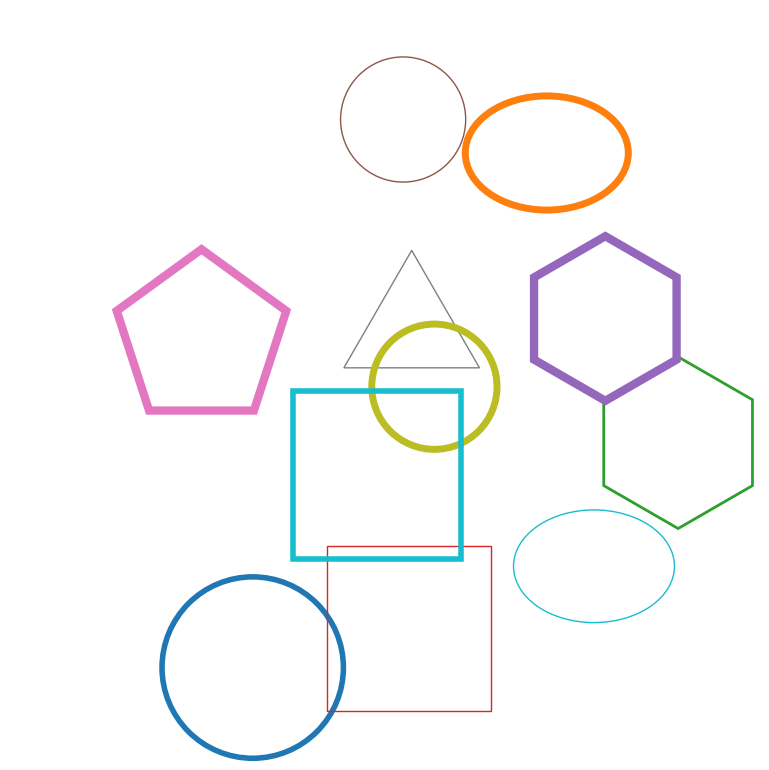[{"shape": "circle", "thickness": 2, "radius": 0.59, "center": [0.328, 0.133]}, {"shape": "oval", "thickness": 2.5, "radius": 0.53, "center": [0.71, 0.801]}, {"shape": "hexagon", "thickness": 1, "radius": 0.56, "center": [0.881, 0.425]}, {"shape": "square", "thickness": 0.5, "radius": 0.53, "center": [0.532, 0.184]}, {"shape": "hexagon", "thickness": 3, "radius": 0.53, "center": [0.786, 0.586]}, {"shape": "circle", "thickness": 0.5, "radius": 0.41, "center": [0.524, 0.845]}, {"shape": "pentagon", "thickness": 3, "radius": 0.58, "center": [0.262, 0.56]}, {"shape": "triangle", "thickness": 0.5, "radius": 0.51, "center": [0.535, 0.573]}, {"shape": "circle", "thickness": 2.5, "radius": 0.41, "center": [0.564, 0.498]}, {"shape": "square", "thickness": 2, "radius": 0.55, "center": [0.49, 0.383]}, {"shape": "oval", "thickness": 0.5, "radius": 0.52, "center": [0.771, 0.265]}]